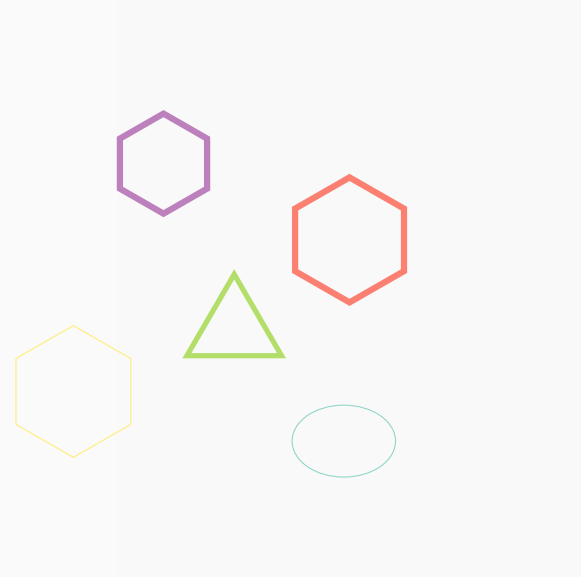[{"shape": "oval", "thickness": 0.5, "radius": 0.44, "center": [0.592, 0.235]}, {"shape": "hexagon", "thickness": 3, "radius": 0.54, "center": [0.601, 0.584]}, {"shape": "triangle", "thickness": 2.5, "radius": 0.47, "center": [0.403, 0.43]}, {"shape": "hexagon", "thickness": 3, "radius": 0.43, "center": [0.281, 0.716]}, {"shape": "hexagon", "thickness": 0.5, "radius": 0.57, "center": [0.126, 0.321]}]